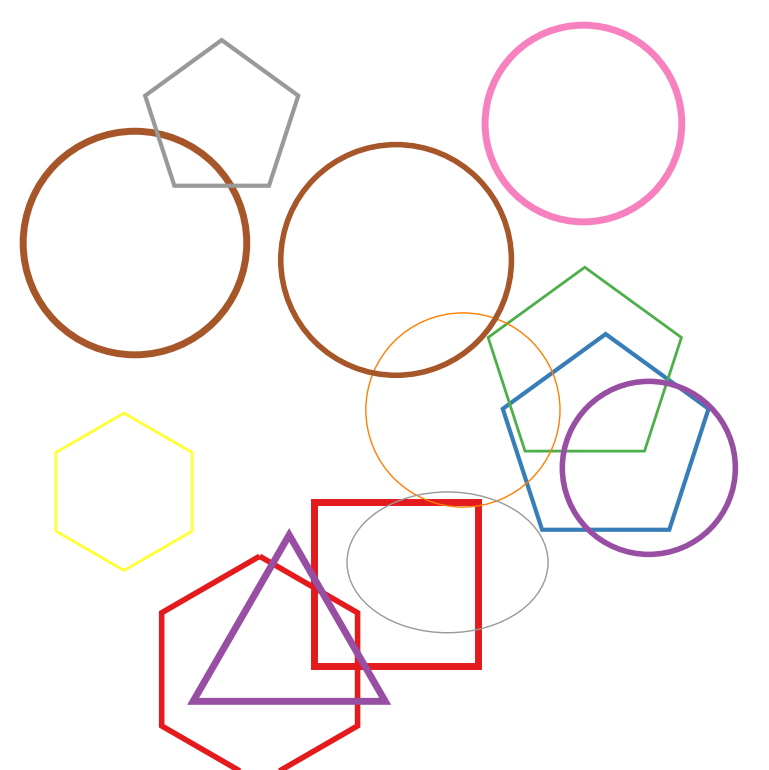[{"shape": "hexagon", "thickness": 2, "radius": 0.73, "center": [0.337, 0.131]}, {"shape": "square", "thickness": 2.5, "radius": 0.53, "center": [0.514, 0.242]}, {"shape": "pentagon", "thickness": 1.5, "radius": 0.7, "center": [0.787, 0.426]}, {"shape": "pentagon", "thickness": 1, "radius": 0.66, "center": [0.759, 0.521]}, {"shape": "triangle", "thickness": 2.5, "radius": 0.72, "center": [0.376, 0.161]}, {"shape": "circle", "thickness": 2, "radius": 0.56, "center": [0.843, 0.392]}, {"shape": "circle", "thickness": 0.5, "radius": 0.63, "center": [0.601, 0.468]}, {"shape": "hexagon", "thickness": 1, "radius": 0.51, "center": [0.161, 0.361]}, {"shape": "circle", "thickness": 2.5, "radius": 0.73, "center": [0.175, 0.684]}, {"shape": "circle", "thickness": 2, "radius": 0.75, "center": [0.514, 0.662]}, {"shape": "circle", "thickness": 2.5, "radius": 0.64, "center": [0.758, 0.84]}, {"shape": "oval", "thickness": 0.5, "radius": 0.65, "center": [0.581, 0.27]}, {"shape": "pentagon", "thickness": 1.5, "radius": 0.52, "center": [0.288, 0.843]}]